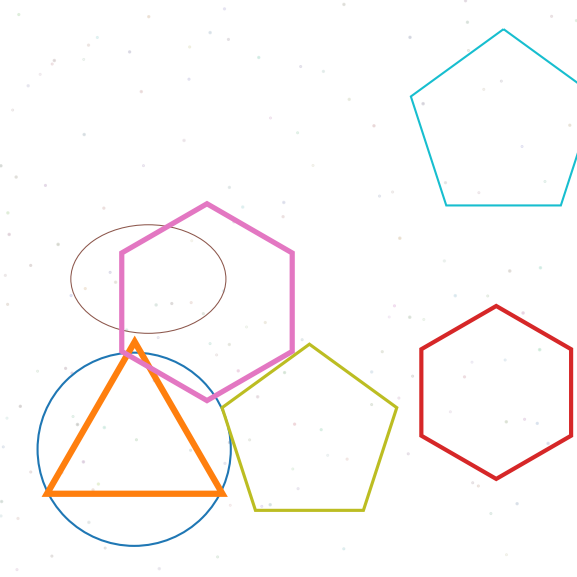[{"shape": "circle", "thickness": 1, "radius": 0.84, "center": [0.232, 0.221]}, {"shape": "triangle", "thickness": 3, "radius": 0.88, "center": [0.233, 0.232]}, {"shape": "hexagon", "thickness": 2, "radius": 0.75, "center": [0.859, 0.32]}, {"shape": "oval", "thickness": 0.5, "radius": 0.67, "center": [0.257, 0.516]}, {"shape": "hexagon", "thickness": 2.5, "radius": 0.85, "center": [0.358, 0.476]}, {"shape": "pentagon", "thickness": 1.5, "radius": 0.8, "center": [0.536, 0.244]}, {"shape": "pentagon", "thickness": 1, "radius": 0.84, "center": [0.872, 0.78]}]